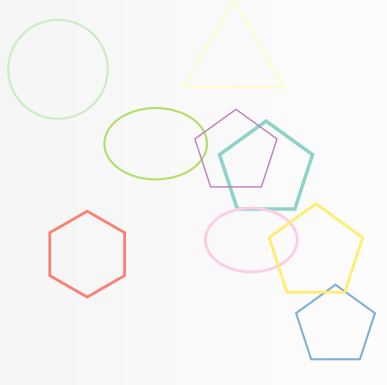[{"shape": "pentagon", "thickness": 2.5, "radius": 0.63, "center": [0.687, 0.559]}, {"shape": "triangle", "thickness": 1, "radius": 0.75, "center": [0.603, 0.849]}, {"shape": "hexagon", "thickness": 2, "radius": 0.56, "center": [0.225, 0.34]}, {"shape": "pentagon", "thickness": 1.5, "radius": 0.54, "center": [0.866, 0.153]}, {"shape": "oval", "thickness": 1.5, "radius": 0.66, "center": [0.402, 0.627]}, {"shape": "oval", "thickness": 2, "radius": 0.59, "center": [0.648, 0.377]}, {"shape": "pentagon", "thickness": 1, "radius": 0.56, "center": [0.609, 0.605]}, {"shape": "circle", "thickness": 1.5, "radius": 0.64, "center": [0.15, 0.82]}, {"shape": "pentagon", "thickness": 2, "radius": 0.64, "center": [0.815, 0.344]}]